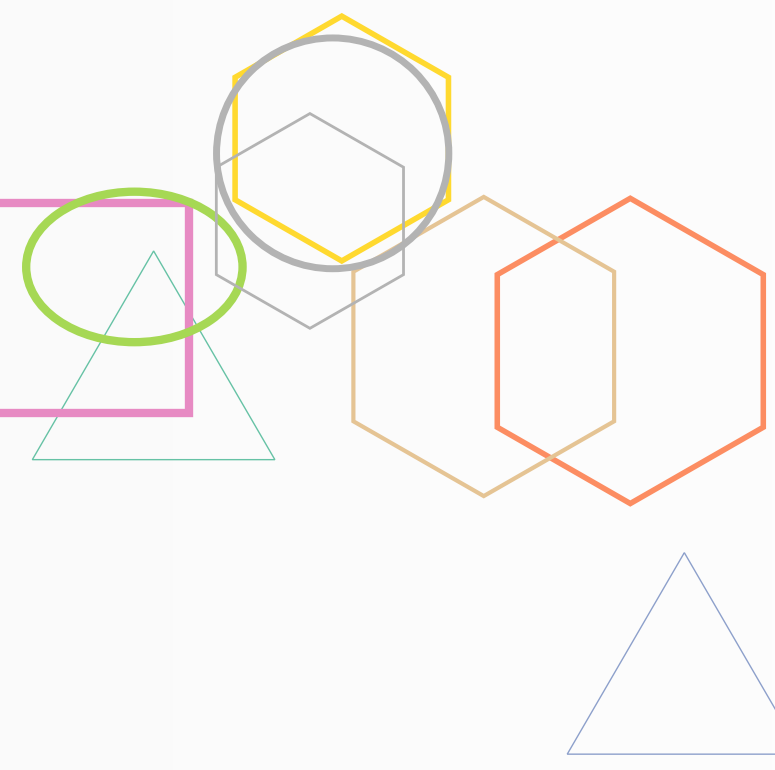[{"shape": "triangle", "thickness": 0.5, "radius": 0.9, "center": [0.198, 0.493]}, {"shape": "hexagon", "thickness": 2, "radius": 0.99, "center": [0.813, 0.544]}, {"shape": "triangle", "thickness": 0.5, "radius": 0.87, "center": [0.883, 0.108]}, {"shape": "square", "thickness": 3, "radius": 0.68, "center": [0.107, 0.6]}, {"shape": "oval", "thickness": 3, "radius": 0.7, "center": [0.173, 0.653]}, {"shape": "hexagon", "thickness": 2, "radius": 0.79, "center": [0.441, 0.82]}, {"shape": "hexagon", "thickness": 1.5, "radius": 0.97, "center": [0.624, 0.55]}, {"shape": "circle", "thickness": 2.5, "radius": 0.75, "center": [0.429, 0.801]}, {"shape": "hexagon", "thickness": 1, "radius": 0.7, "center": [0.4, 0.713]}]